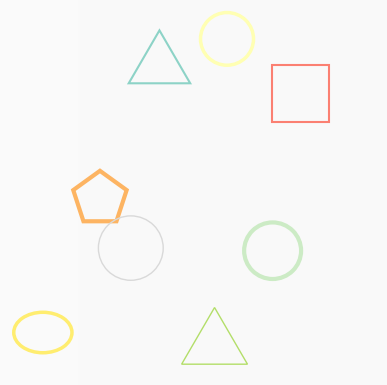[{"shape": "triangle", "thickness": 1.5, "radius": 0.46, "center": [0.412, 0.829]}, {"shape": "circle", "thickness": 2.5, "radius": 0.34, "center": [0.586, 0.899]}, {"shape": "square", "thickness": 1.5, "radius": 0.37, "center": [0.776, 0.758]}, {"shape": "pentagon", "thickness": 3, "radius": 0.36, "center": [0.258, 0.484]}, {"shape": "triangle", "thickness": 1, "radius": 0.49, "center": [0.554, 0.103]}, {"shape": "circle", "thickness": 1, "radius": 0.42, "center": [0.338, 0.356]}, {"shape": "circle", "thickness": 3, "radius": 0.37, "center": [0.704, 0.349]}, {"shape": "oval", "thickness": 2.5, "radius": 0.38, "center": [0.111, 0.136]}]